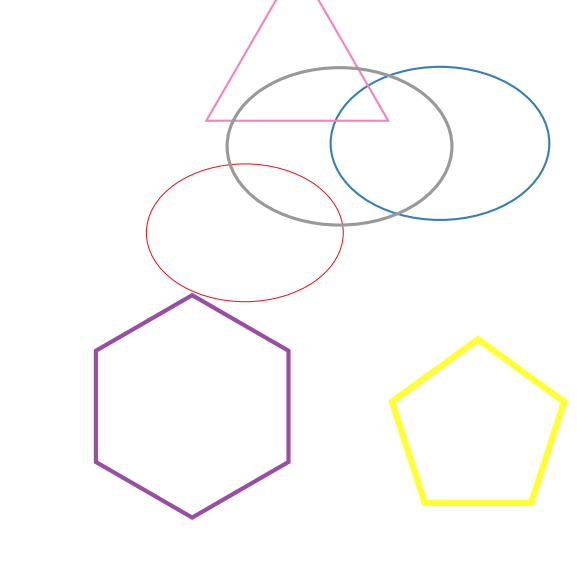[{"shape": "oval", "thickness": 0.5, "radius": 0.85, "center": [0.424, 0.596]}, {"shape": "oval", "thickness": 1, "radius": 0.95, "center": [0.762, 0.751]}, {"shape": "hexagon", "thickness": 2, "radius": 0.96, "center": [0.333, 0.295]}, {"shape": "pentagon", "thickness": 3, "radius": 0.78, "center": [0.828, 0.255]}, {"shape": "triangle", "thickness": 1, "radius": 0.91, "center": [0.515, 0.881]}, {"shape": "oval", "thickness": 1.5, "radius": 0.97, "center": [0.588, 0.746]}]